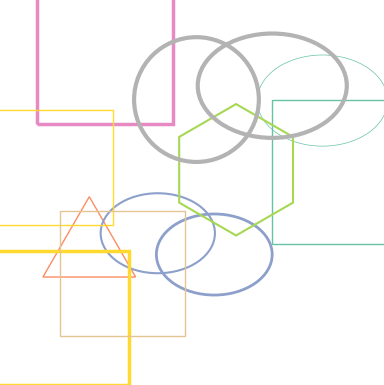[{"shape": "square", "thickness": 1, "radius": 0.93, "center": [0.891, 0.553]}, {"shape": "oval", "thickness": 0.5, "radius": 0.85, "center": [0.838, 0.739]}, {"shape": "triangle", "thickness": 1, "radius": 0.7, "center": [0.232, 0.35]}, {"shape": "oval", "thickness": 1.5, "radius": 0.74, "center": [0.41, 0.394]}, {"shape": "oval", "thickness": 2, "radius": 0.75, "center": [0.557, 0.339]}, {"shape": "square", "thickness": 2.5, "radius": 0.88, "center": [0.273, 0.856]}, {"shape": "hexagon", "thickness": 1.5, "radius": 0.85, "center": [0.613, 0.559]}, {"shape": "square", "thickness": 1, "radius": 0.74, "center": [0.146, 0.564]}, {"shape": "square", "thickness": 2.5, "radius": 0.87, "center": [0.161, 0.174]}, {"shape": "square", "thickness": 1, "radius": 0.81, "center": [0.319, 0.29]}, {"shape": "oval", "thickness": 3, "radius": 0.97, "center": [0.707, 0.777]}, {"shape": "circle", "thickness": 3, "radius": 0.81, "center": [0.51, 0.741]}]